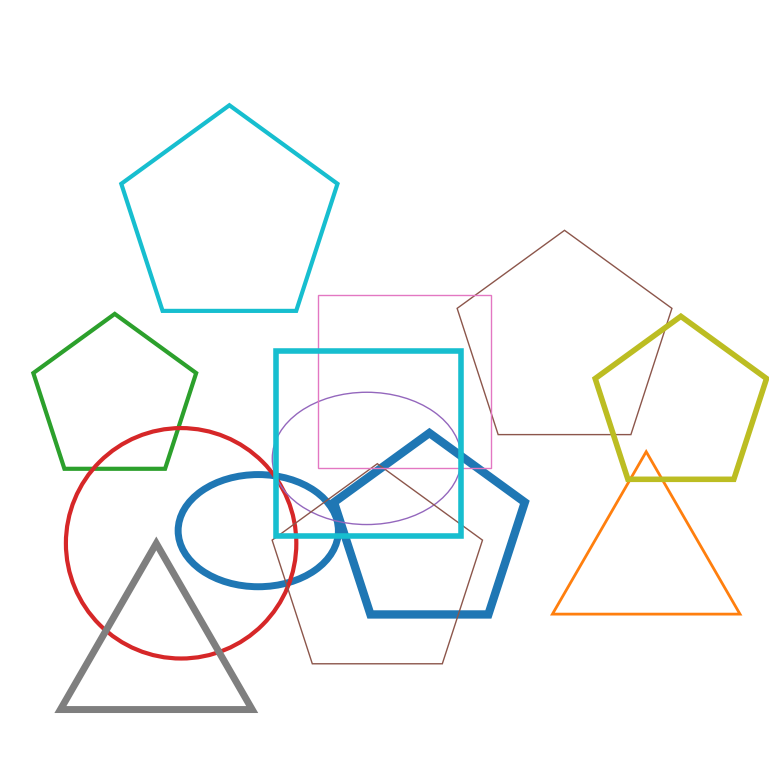[{"shape": "pentagon", "thickness": 3, "radius": 0.65, "center": [0.558, 0.307]}, {"shape": "oval", "thickness": 2.5, "radius": 0.52, "center": [0.335, 0.311]}, {"shape": "triangle", "thickness": 1, "radius": 0.7, "center": [0.839, 0.273]}, {"shape": "pentagon", "thickness": 1.5, "radius": 0.56, "center": [0.149, 0.481]}, {"shape": "circle", "thickness": 1.5, "radius": 0.75, "center": [0.235, 0.294]}, {"shape": "oval", "thickness": 0.5, "radius": 0.61, "center": [0.476, 0.405]}, {"shape": "pentagon", "thickness": 0.5, "radius": 0.72, "center": [0.49, 0.254]}, {"shape": "pentagon", "thickness": 0.5, "radius": 0.73, "center": [0.733, 0.554]}, {"shape": "square", "thickness": 0.5, "radius": 0.56, "center": [0.525, 0.504]}, {"shape": "triangle", "thickness": 2.5, "radius": 0.72, "center": [0.203, 0.15]}, {"shape": "pentagon", "thickness": 2, "radius": 0.59, "center": [0.884, 0.472]}, {"shape": "pentagon", "thickness": 1.5, "radius": 0.74, "center": [0.298, 0.716]}, {"shape": "square", "thickness": 2, "radius": 0.6, "center": [0.479, 0.424]}]